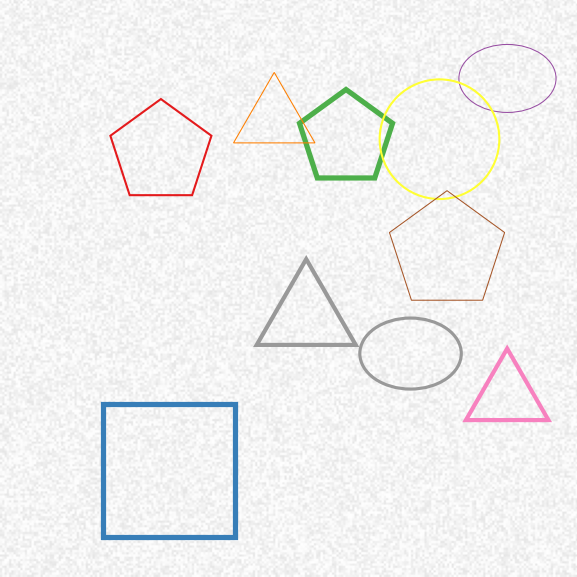[{"shape": "pentagon", "thickness": 1, "radius": 0.46, "center": [0.279, 0.736]}, {"shape": "square", "thickness": 2.5, "radius": 0.57, "center": [0.293, 0.184]}, {"shape": "pentagon", "thickness": 2.5, "radius": 0.42, "center": [0.599, 0.759]}, {"shape": "oval", "thickness": 0.5, "radius": 0.42, "center": [0.879, 0.863]}, {"shape": "triangle", "thickness": 0.5, "radius": 0.41, "center": [0.475, 0.792]}, {"shape": "circle", "thickness": 1, "radius": 0.52, "center": [0.761, 0.758]}, {"shape": "pentagon", "thickness": 0.5, "radius": 0.52, "center": [0.774, 0.564]}, {"shape": "triangle", "thickness": 2, "radius": 0.41, "center": [0.878, 0.313]}, {"shape": "oval", "thickness": 1.5, "radius": 0.44, "center": [0.711, 0.387]}, {"shape": "triangle", "thickness": 2, "radius": 0.5, "center": [0.53, 0.451]}]